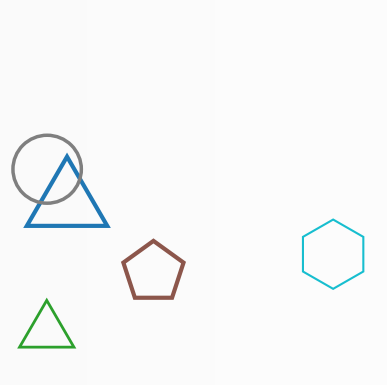[{"shape": "triangle", "thickness": 3, "radius": 0.6, "center": [0.173, 0.473]}, {"shape": "triangle", "thickness": 2, "radius": 0.4, "center": [0.121, 0.139]}, {"shape": "pentagon", "thickness": 3, "radius": 0.41, "center": [0.396, 0.293]}, {"shape": "circle", "thickness": 2.5, "radius": 0.44, "center": [0.122, 0.56]}, {"shape": "hexagon", "thickness": 1.5, "radius": 0.45, "center": [0.86, 0.34]}]